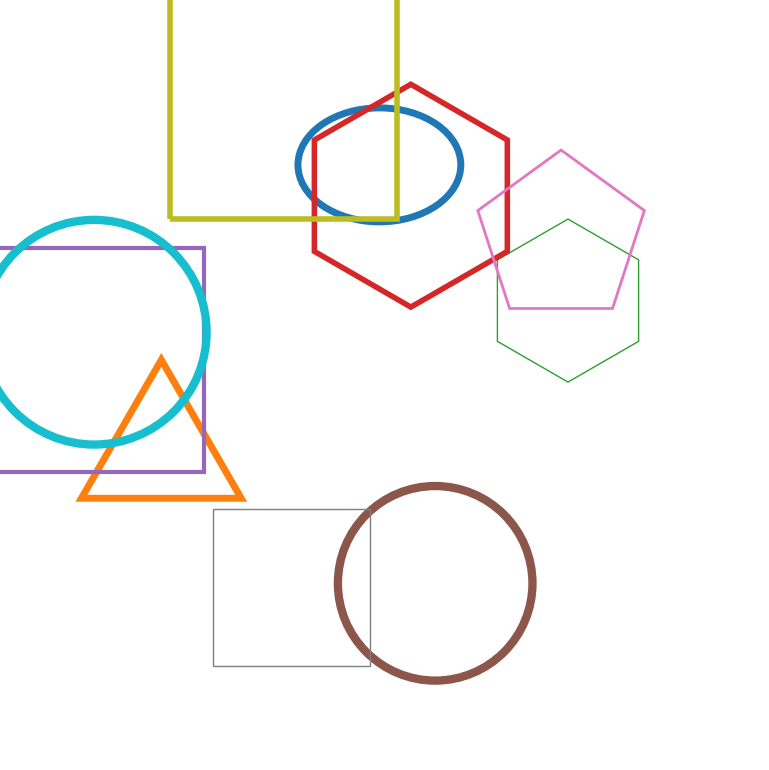[{"shape": "oval", "thickness": 2.5, "radius": 0.53, "center": [0.493, 0.786]}, {"shape": "triangle", "thickness": 2.5, "radius": 0.6, "center": [0.209, 0.413]}, {"shape": "hexagon", "thickness": 0.5, "radius": 0.53, "center": [0.738, 0.61]}, {"shape": "hexagon", "thickness": 2, "radius": 0.72, "center": [0.534, 0.746]}, {"shape": "square", "thickness": 1.5, "radius": 0.73, "center": [0.119, 0.532]}, {"shape": "circle", "thickness": 3, "radius": 0.63, "center": [0.565, 0.242]}, {"shape": "pentagon", "thickness": 1, "radius": 0.57, "center": [0.729, 0.691]}, {"shape": "square", "thickness": 0.5, "radius": 0.51, "center": [0.378, 0.237]}, {"shape": "square", "thickness": 2, "radius": 0.74, "center": [0.368, 0.863]}, {"shape": "circle", "thickness": 3, "radius": 0.73, "center": [0.122, 0.569]}]